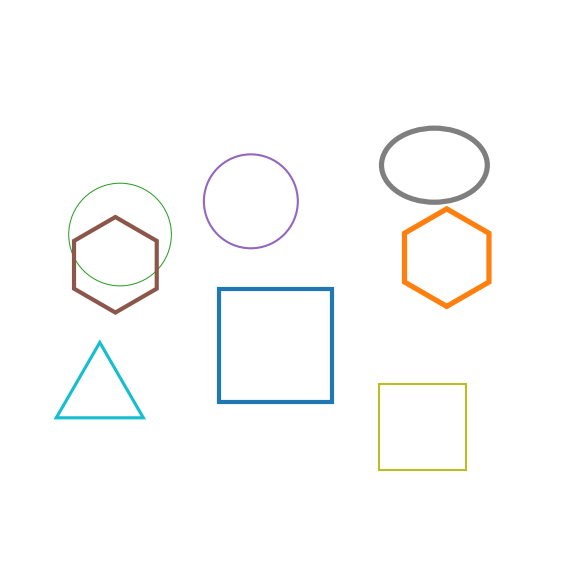[{"shape": "square", "thickness": 2, "radius": 0.49, "center": [0.478, 0.401]}, {"shape": "hexagon", "thickness": 2.5, "radius": 0.42, "center": [0.774, 0.553]}, {"shape": "circle", "thickness": 0.5, "radius": 0.44, "center": [0.208, 0.593]}, {"shape": "circle", "thickness": 1, "radius": 0.41, "center": [0.434, 0.651]}, {"shape": "hexagon", "thickness": 2, "radius": 0.41, "center": [0.2, 0.541]}, {"shape": "oval", "thickness": 2.5, "radius": 0.46, "center": [0.752, 0.713]}, {"shape": "square", "thickness": 1, "radius": 0.38, "center": [0.732, 0.26]}, {"shape": "triangle", "thickness": 1.5, "radius": 0.44, "center": [0.173, 0.319]}]